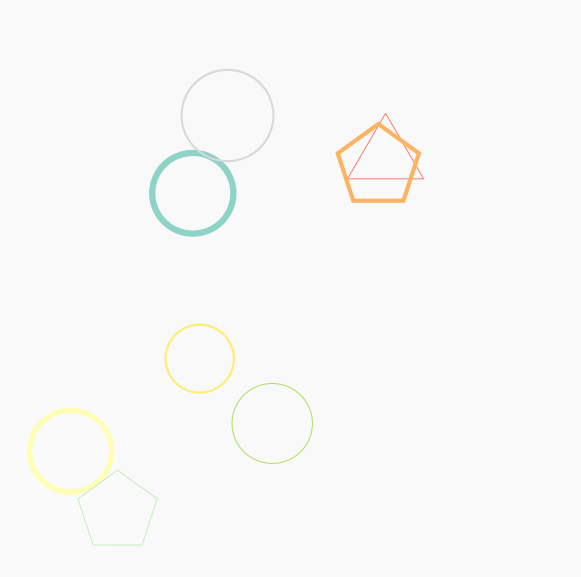[{"shape": "circle", "thickness": 3, "radius": 0.35, "center": [0.332, 0.664]}, {"shape": "circle", "thickness": 2.5, "radius": 0.35, "center": [0.121, 0.218]}, {"shape": "triangle", "thickness": 0.5, "radius": 0.38, "center": [0.663, 0.727]}, {"shape": "pentagon", "thickness": 2, "radius": 0.37, "center": [0.651, 0.711]}, {"shape": "circle", "thickness": 0.5, "radius": 0.35, "center": [0.468, 0.266]}, {"shape": "circle", "thickness": 1, "radius": 0.4, "center": [0.391, 0.799]}, {"shape": "pentagon", "thickness": 0.5, "radius": 0.36, "center": [0.202, 0.113]}, {"shape": "circle", "thickness": 1, "radius": 0.29, "center": [0.344, 0.378]}]